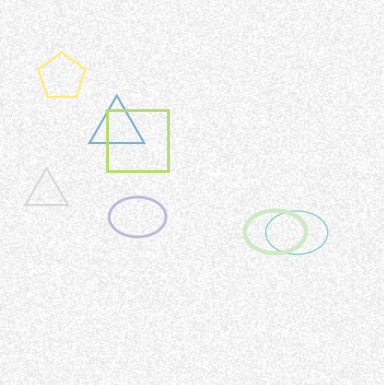[{"shape": "oval", "thickness": 1, "radius": 0.4, "center": [0.771, 0.396]}, {"shape": "oval", "thickness": 2, "radius": 0.37, "center": [0.357, 0.436]}, {"shape": "triangle", "thickness": 1.5, "radius": 0.41, "center": [0.303, 0.669]}, {"shape": "square", "thickness": 2, "radius": 0.4, "center": [0.358, 0.636]}, {"shape": "triangle", "thickness": 1.5, "radius": 0.32, "center": [0.121, 0.499]}, {"shape": "oval", "thickness": 3, "radius": 0.4, "center": [0.715, 0.398]}, {"shape": "pentagon", "thickness": 1.5, "radius": 0.32, "center": [0.16, 0.8]}]